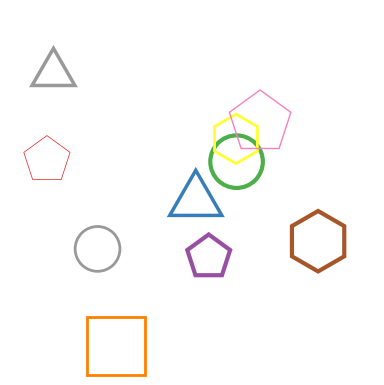[{"shape": "pentagon", "thickness": 0.5, "radius": 0.32, "center": [0.122, 0.585]}, {"shape": "triangle", "thickness": 2.5, "radius": 0.39, "center": [0.508, 0.48]}, {"shape": "circle", "thickness": 3, "radius": 0.34, "center": [0.614, 0.58]}, {"shape": "pentagon", "thickness": 3, "radius": 0.29, "center": [0.542, 0.332]}, {"shape": "square", "thickness": 2, "radius": 0.38, "center": [0.302, 0.101]}, {"shape": "hexagon", "thickness": 2, "radius": 0.32, "center": [0.613, 0.639]}, {"shape": "hexagon", "thickness": 3, "radius": 0.39, "center": [0.826, 0.373]}, {"shape": "pentagon", "thickness": 1, "radius": 0.42, "center": [0.676, 0.682]}, {"shape": "circle", "thickness": 2, "radius": 0.29, "center": [0.253, 0.353]}, {"shape": "triangle", "thickness": 2.5, "radius": 0.32, "center": [0.139, 0.81]}]